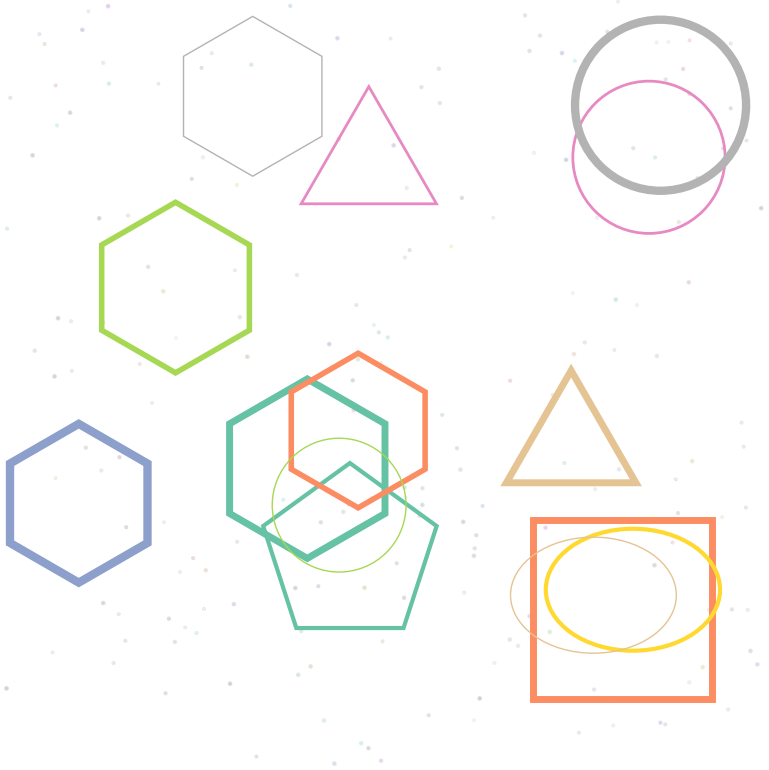[{"shape": "pentagon", "thickness": 1.5, "radius": 0.59, "center": [0.454, 0.28]}, {"shape": "hexagon", "thickness": 2.5, "radius": 0.58, "center": [0.399, 0.391]}, {"shape": "hexagon", "thickness": 2, "radius": 0.5, "center": [0.465, 0.441]}, {"shape": "square", "thickness": 2.5, "radius": 0.58, "center": [0.809, 0.208]}, {"shape": "hexagon", "thickness": 3, "radius": 0.52, "center": [0.102, 0.346]}, {"shape": "triangle", "thickness": 1, "radius": 0.51, "center": [0.479, 0.786]}, {"shape": "circle", "thickness": 1, "radius": 0.49, "center": [0.843, 0.796]}, {"shape": "circle", "thickness": 0.5, "radius": 0.43, "center": [0.44, 0.344]}, {"shape": "hexagon", "thickness": 2, "radius": 0.55, "center": [0.228, 0.627]}, {"shape": "oval", "thickness": 1.5, "radius": 0.57, "center": [0.822, 0.234]}, {"shape": "oval", "thickness": 0.5, "radius": 0.54, "center": [0.771, 0.227]}, {"shape": "triangle", "thickness": 2.5, "radius": 0.49, "center": [0.742, 0.422]}, {"shape": "hexagon", "thickness": 0.5, "radius": 0.52, "center": [0.328, 0.875]}, {"shape": "circle", "thickness": 3, "radius": 0.56, "center": [0.858, 0.863]}]